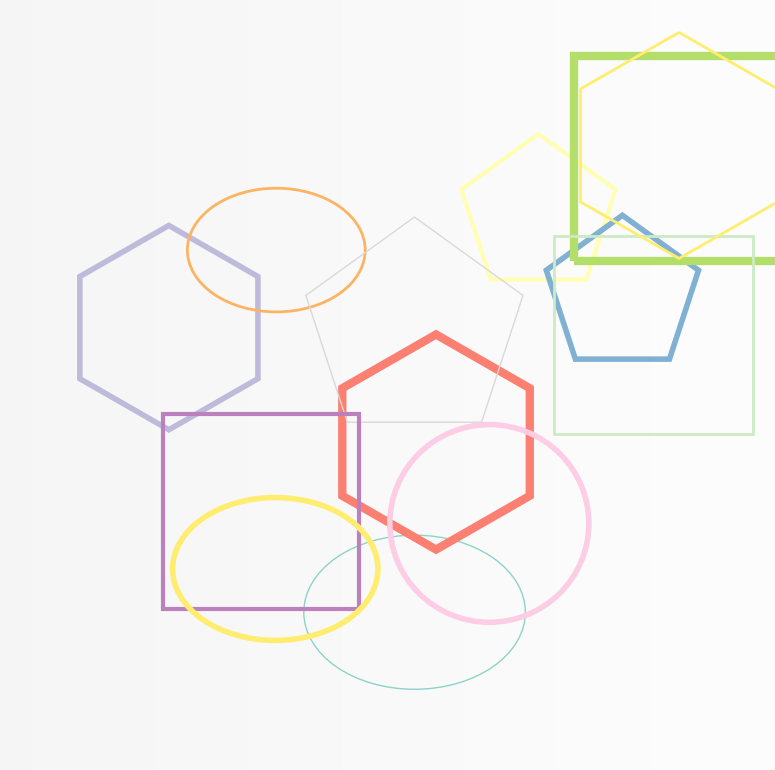[{"shape": "oval", "thickness": 0.5, "radius": 0.71, "center": [0.535, 0.205]}, {"shape": "pentagon", "thickness": 1.5, "radius": 0.52, "center": [0.695, 0.721]}, {"shape": "hexagon", "thickness": 2, "radius": 0.66, "center": [0.218, 0.575]}, {"shape": "hexagon", "thickness": 3, "radius": 0.7, "center": [0.563, 0.426]}, {"shape": "pentagon", "thickness": 2, "radius": 0.52, "center": [0.803, 0.617]}, {"shape": "oval", "thickness": 1, "radius": 0.57, "center": [0.356, 0.675]}, {"shape": "square", "thickness": 3, "radius": 0.66, "center": [0.873, 0.794]}, {"shape": "circle", "thickness": 2, "radius": 0.64, "center": [0.631, 0.32]}, {"shape": "pentagon", "thickness": 0.5, "radius": 0.74, "center": [0.535, 0.571]}, {"shape": "square", "thickness": 1.5, "radius": 0.63, "center": [0.337, 0.335]}, {"shape": "square", "thickness": 1, "radius": 0.64, "center": [0.843, 0.565]}, {"shape": "oval", "thickness": 2, "radius": 0.66, "center": [0.355, 0.261]}, {"shape": "hexagon", "thickness": 1, "radius": 0.73, "center": [0.876, 0.811]}]